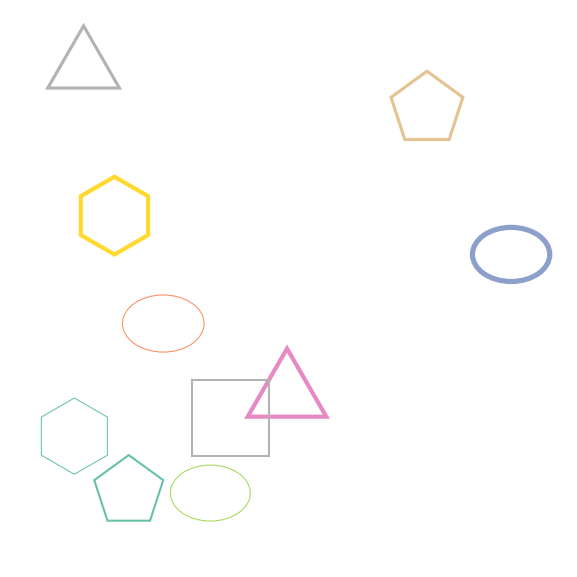[{"shape": "hexagon", "thickness": 0.5, "radius": 0.33, "center": [0.129, 0.244]}, {"shape": "pentagon", "thickness": 1, "radius": 0.31, "center": [0.223, 0.148]}, {"shape": "oval", "thickness": 0.5, "radius": 0.35, "center": [0.283, 0.439]}, {"shape": "oval", "thickness": 2.5, "radius": 0.33, "center": [0.885, 0.559]}, {"shape": "triangle", "thickness": 2, "radius": 0.39, "center": [0.497, 0.317]}, {"shape": "oval", "thickness": 0.5, "radius": 0.35, "center": [0.364, 0.145]}, {"shape": "hexagon", "thickness": 2, "radius": 0.34, "center": [0.198, 0.626]}, {"shape": "pentagon", "thickness": 1.5, "radius": 0.33, "center": [0.739, 0.81]}, {"shape": "triangle", "thickness": 1.5, "radius": 0.36, "center": [0.145, 0.883]}, {"shape": "square", "thickness": 1, "radius": 0.33, "center": [0.399, 0.276]}]